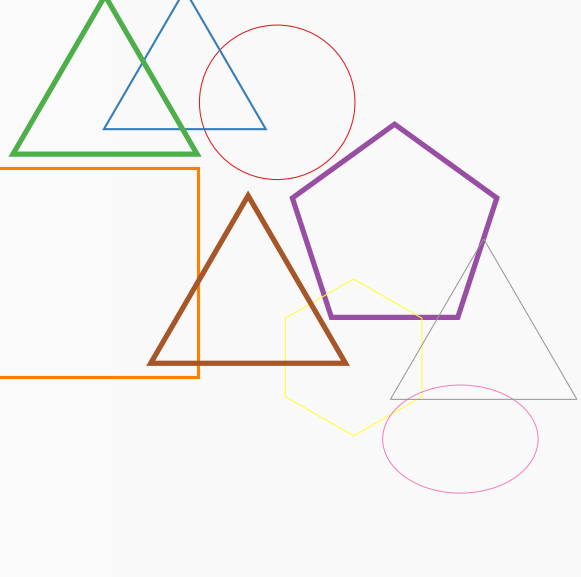[{"shape": "circle", "thickness": 0.5, "radius": 0.67, "center": [0.477, 0.822]}, {"shape": "triangle", "thickness": 1, "radius": 0.8, "center": [0.318, 0.856]}, {"shape": "triangle", "thickness": 2.5, "radius": 0.91, "center": [0.181, 0.824]}, {"shape": "pentagon", "thickness": 2.5, "radius": 0.92, "center": [0.679, 0.599]}, {"shape": "square", "thickness": 1.5, "radius": 0.91, "center": [0.159, 0.528]}, {"shape": "hexagon", "thickness": 0.5, "radius": 0.68, "center": [0.608, 0.38]}, {"shape": "triangle", "thickness": 2.5, "radius": 0.97, "center": [0.427, 0.467]}, {"shape": "oval", "thickness": 0.5, "radius": 0.67, "center": [0.792, 0.239]}, {"shape": "triangle", "thickness": 0.5, "radius": 0.93, "center": [0.832, 0.4]}]